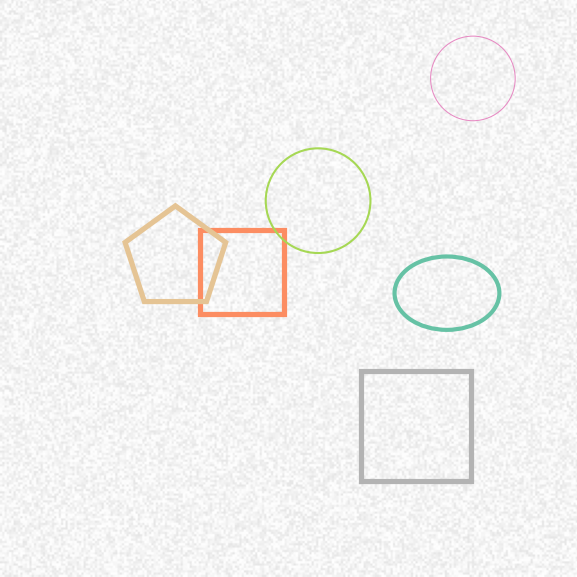[{"shape": "oval", "thickness": 2, "radius": 0.45, "center": [0.774, 0.491]}, {"shape": "square", "thickness": 2.5, "radius": 0.36, "center": [0.418, 0.528]}, {"shape": "circle", "thickness": 0.5, "radius": 0.37, "center": [0.819, 0.863]}, {"shape": "circle", "thickness": 1, "radius": 0.45, "center": [0.551, 0.652]}, {"shape": "pentagon", "thickness": 2.5, "radius": 0.46, "center": [0.304, 0.551]}, {"shape": "square", "thickness": 2.5, "radius": 0.48, "center": [0.721, 0.262]}]